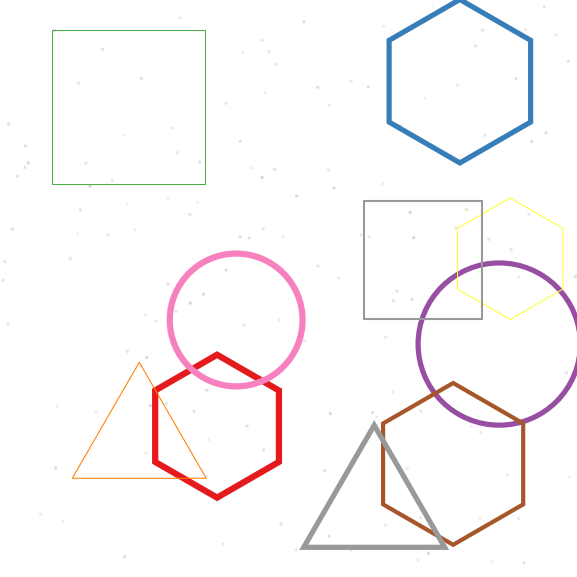[{"shape": "hexagon", "thickness": 3, "radius": 0.62, "center": [0.376, 0.261]}, {"shape": "hexagon", "thickness": 2.5, "radius": 0.71, "center": [0.796, 0.859]}, {"shape": "square", "thickness": 0.5, "radius": 0.67, "center": [0.223, 0.814]}, {"shape": "circle", "thickness": 2.5, "radius": 0.7, "center": [0.864, 0.403]}, {"shape": "triangle", "thickness": 0.5, "radius": 0.67, "center": [0.241, 0.238]}, {"shape": "hexagon", "thickness": 0.5, "radius": 0.53, "center": [0.883, 0.551]}, {"shape": "hexagon", "thickness": 2, "radius": 0.7, "center": [0.785, 0.196]}, {"shape": "circle", "thickness": 3, "radius": 0.57, "center": [0.409, 0.445]}, {"shape": "triangle", "thickness": 2.5, "radius": 0.7, "center": [0.648, 0.122]}, {"shape": "square", "thickness": 1, "radius": 0.51, "center": [0.732, 0.549]}]